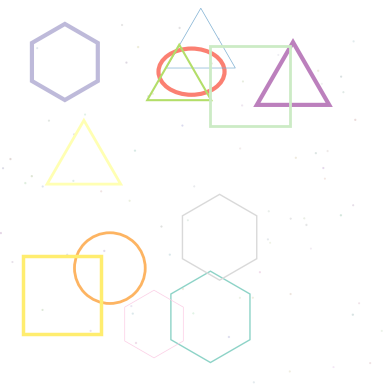[{"shape": "hexagon", "thickness": 1, "radius": 0.59, "center": [0.547, 0.177]}, {"shape": "triangle", "thickness": 2, "radius": 0.55, "center": [0.218, 0.577]}, {"shape": "hexagon", "thickness": 3, "radius": 0.49, "center": [0.168, 0.839]}, {"shape": "oval", "thickness": 3, "radius": 0.43, "center": [0.497, 0.814]}, {"shape": "triangle", "thickness": 0.5, "radius": 0.52, "center": [0.522, 0.875]}, {"shape": "circle", "thickness": 2, "radius": 0.46, "center": [0.285, 0.304]}, {"shape": "triangle", "thickness": 1.5, "radius": 0.48, "center": [0.466, 0.788]}, {"shape": "hexagon", "thickness": 0.5, "radius": 0.44, "center": [0.4, 0.158]}, {"shape": "hexagon", "thickness": 1, "radius": 0.56, "center": [0.57, 0.384]}, {"shape": "triangle", "thickness": 3, "radius": 0.54, "center": [0.761, 0.782]}, {"shape": "square", "thickness": 2, "radius": 0.52, "center": [0.65, 0.777]}, {"shape": "square", "thickness": 2.5, "radius": 0.5, "center": [0.16, 0.233]}]